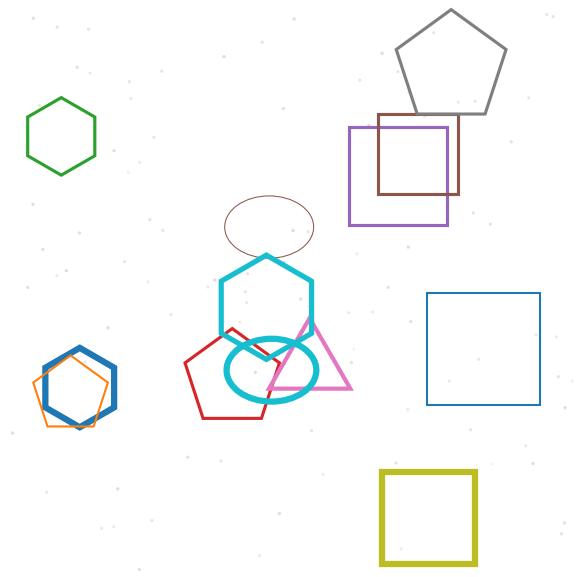[{"shape": "hexagon", "thickness": 3, "radius": 0.34, "center": [0.138, 0.328]}, {"shape": "square", "thickness": 1, "radius": 0.49, "center": [0.837, 0.395]}, {"shape": "pentagon", "thickness": 1, "radius": 0.34, "center": [0.122, 0.316]}, {"shape": "hexagon", "thickness": 1.5, "radius": 0.34, "center": [0.106, 0.763]}, {"shape": "pentagon", "thickness": 1.5, "radius": 0.43, "center": [0.402, 0.344]}, {"shape": "square", "thickness": 1.5, "radius": 0.42, "center": [0.689, 0.694]}, {"shape": "square", "thickness": 1.5, "radius": 0.35, "center": [0.724, 0.733]}, {"shape": "oval", "thickness": 0.5, "radius": 0.39, "center": [0.466, 0.606]}, {"shape": "triangle", "thickness": 2, "radius": 0.41, "center": [0.536, 0.367]}, {"shape": "pentagon", "thickness": 1.5, "radius": 0.5, "center": [0.781, 0.883]}, {"shape": "square", "thickness": 3, "radius": 0.4, "center": [0.742, 0.103]}, {"shape": "hexagon", "thickness": 2.5, "radius": 0.45, "center": [0.461, 0.467]}, {"shape": "oval", "thickness": 3, "radius": 0.39, "center": [0.47, 0.358]}]